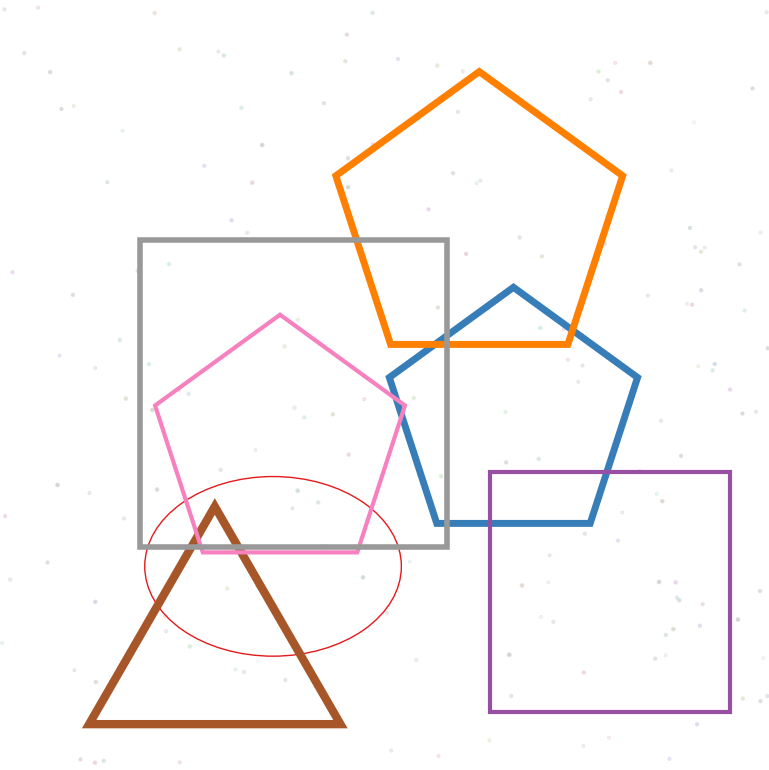[{"shape": "oval", "thickness": 0.5, "radius": 0.83, "center": [0.355, 0.264]}, {"shape": "pentagon", "thickness": 2.5, "radius": 0.85, "center": [0.667, 0.457]}, {"shape": "square", "thickness": 1.5, "radius": 0.78, "center": [0.792, 0.231]}, {"shape": "pentagon", "thickness": 2.5, "radius": 0.98, "center": [0.622, 0.711]}, {"shape": "triangle", "thickness": 3, "radius": 0.94, "center": [0.279, 0.154]}, {"shape": "pentagon", "thickness": 1.5, "radius": 0.85, "center": [0.364, 0.421]}, {"shape": "square", "thickness": 2, "radius": 1.0, "center": [0.381, 0.489]}]